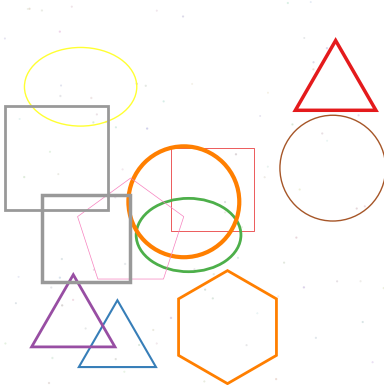[{"shape": "square", "thickness": 0.5, "radius": 0.54, "center": [0.551, 0.508]}, {"shape": "triangle", "thickness": 2.5, "radius": 0.6, "center": [0.872, 0.774]}, {"shape": "triangle", "thickness": 1.5, "radius": 0.58, "center": [0.305, 0.104]}, {"shape": "oval", "thickness": 2, "radius": 0.68, "center": [0.49, 0.39]}, {"shape": "triangle", "thickness": 2, "radius": 0.62, "center": [0.19, 0.161]}, {"shape": "circle", "thickness": 3, "radius": 0.72, "center": [0.478, 0.476]}, {"shape": "hexagon", "thickness": 2, "radius": 0.73, "center": [0.591, 0.15]}, {"shape": "oval", "thickness": 1, "radius": 0.73, "center": [0.209, 0.775]}, {"shape": "circle", "thickness": 1, "radius": 0.69, "center": [0.864, 0.563]}, {"shape": "pentagon", "thickness": 0.5, "radius": 0.72, "center": [0.339, 0.393]}, {"shape": "square", "thickness": 2.5, "radius": 0.57, "center": [0.224, 0.38]}, {"shape": "square", "thickness": 2, "radius": 0.67, "center": [0.146, 0.59]}]